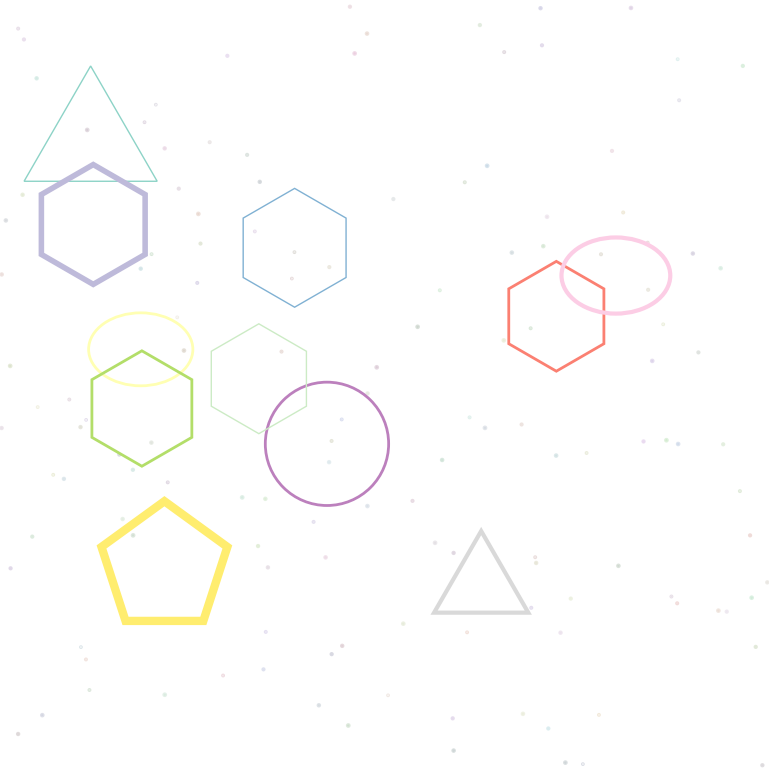[{"shape": "triangle", "thickness": 0.5, "radius": 0.5, "center": [0.118, 0.814]}, {"shape": "oval", "thickness": 1, "radius": 0.34, "center": [0.183, 0.546]}, {"shape": "hexagon", "thickness": 2, "radius": 0.39, "center": [0.121, 0.708]}, {"shape": "hexagon", "thickness": 1, "radius": 0.36, "center": [0.723, 0.589]}, {"shape": "hexagon", "thickness": 0.5, "radius": 0.39, "center": [0.383, 0.678]}, {"shape": "hexagon", "thickness": 1, "radius": 0.37, "center": [0.184, 0.469]}, {"shape": "oval", "thickness": 1.5, "radius": 0.35, "center": [0.8, 0.642]}, {"shape": "triangle", "thickness": 1.5, "radius": 0.35, "center": [0.625, 0.24]}, {"shape": "circle", "thickness": 1, "radius": 0.4, "center": [0.425, 0.424]}, {"shape": "hexagon", "thickness": 0.5, "radius": 0.36, "center": [0.336, 0.508]}, {"shape": "pentagon", "thickness": 3, "radius": 0.43, "center": [0.214, 0.263]}]